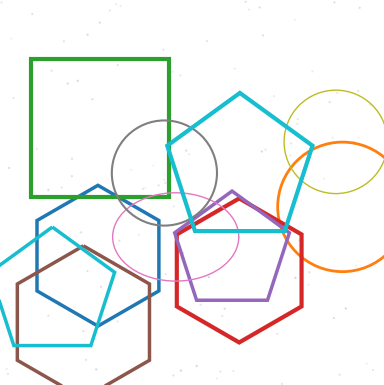[{"shape": "hexagon", "thickness": 2.5, "radius": 0.91, "center": [0.254, 0.336]}, {"shape": "circle", "thickness": 2, "radius": 0.84, "center": [0.89, 0.463]}, {"shape": "square", "thickness": 3, "radius": 0.9, "center": [0.26, 0.668]}, {"shape": "hexagon", "thickness": 3, "radius": 0.94, "center": [0.621, 0.298]}, {"shape": "pentagon", "thickness": 2.5, "radius": 0.78, "center": [0.603, 0.347]}, {"shape": "hexagon", "thickness": 2.5, "radius": 0.99, "center": [0.217, 0.163]}, {"shape": "oval", "thickness": 1, "radius": 0.82, "center": [0.456, 0.385]}, {"shape": "circle", "thickness": 1.5, "radius": 0.68, "center": [0.427, 0.551]}, {"shape": "circle", "thickness": 1, "radius": 0.67, "center": [0.872, 0.632]}, {"shape": "pentagon", "thickness": 3, "radius": 0.99, "center": [0.623, 0.56]}, {"shape": "pentagon", "thickness": 2.5, "radius": 0.85, "center": [0.136, 0.24]}]